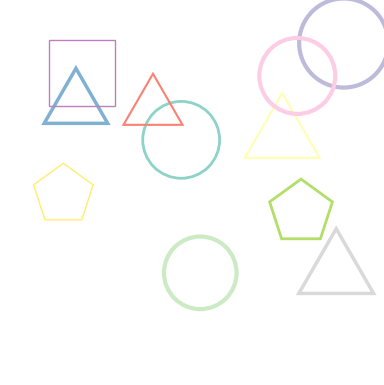[{"shape": "circle", "thickness": 2, "radius": 0.5, "center": [0.471, 0.637]}, {"shape": "triangle", "thickness": 1.5, "radius": 0.56, "center": [0.733, 0.646]}, {"shape": "circle", "thickness": 3, "radius": 0.58, "center": [0.893, 0.888]}, {"shape": "triangle", "thickness": 1.5, "radius": 0.44, "center": [0.397, 0.72]}, {"shape": "triangle", "thickness": 2.5, "radius": 0.48, "center": [0.197, 0.727]}, {"shape": "pentagon", "thickness": 2, "radius": 0.43, "center": [0.782, 0.449]}, {"shape": "circle", "thickness": 3, "radius": 0.49, "center": [0.772, 0.803]}, {"shape": "triangle", "thickness": 2.5, "radius": 0.56, "center": [0.873, 0.294]}, {"shape": "square", "thickness": 1, "radius": 0.43, "center": [0.213, 0.811]}, {"shape": "circle", "thickness": 3, "radius": 0.47, "center": [0.52, 0.291]}, {"shape": "pentagon", "thickness": 1, "radius": 0.41, "center": [0.165, 0.495]}]